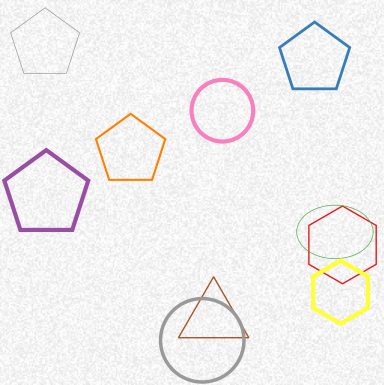[{"shape": "hexagon", "thickness": 1, "radius": 0.5, "center": [0.89, 0.364]}, {"shape": "pentagon", "thickness": 2, "radius": 0.48, "center": [0.817, 0.847]}, {"shape": "oval", "thickness": 0.5, "radius": 0.5, "center": [0.87, 0.398]}, {"shape": "pentagon", "thickness": 3, "radius": 0.57, "center": [0.12, 0.496]}, {"shape": "pentagon", "thickness": 1.5, "radius": 0.47, "center": [0.339, 0.61]}, {"shape": "hexagon", "thickness": 3, "radius": 0.41, "center": [0.885, 0.241]}, {"shape": "triangle", "thickness": 1, "radius": 0.53, "center": [0.555, 0.176]}, {"shape": "circle", "thickness": 3, "radius": 0.4, "center": [0.578, 0.713]}, {"shape": "circle", "thickness": 2.5, "radius": 0.54, "center": [0.525, 0.116]}, {"shape": "pentagon", "thickness": 0.5, "radius": 0.47, "center": [0.117, 0.886]}]